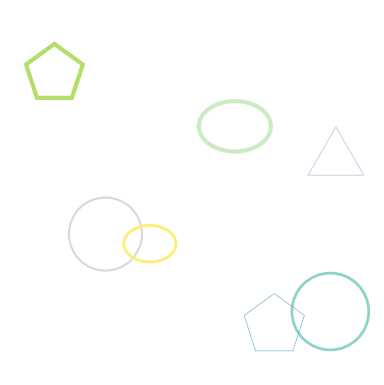[{"shape": "circle", "thickness": 2, "radius": 0.5, "center": [0.858, 0.191]}, {"shape": "triangle", "thickness": 0.5, "radius": 0.42, "center": [0.873, 0.587]}, {"shape": "pentagon", "thickness": 0.5, "radius": 0.41, "center": [0.712, 0.155]}, {"shape": "pentagon", "thickness": 3, "radius": 0.39, "center": [0.141, 0.809]}, {"shape": "circle", "thickness": 1.5, "radius": 0.47, "center": [0.274, 0.392]}, {"shape": "oval", "thickness": 3, "radius": 0.47, "center": [0.61, 0.672]}, {"shape": "oval", "thickness": 2, "radius": 0.34, "center": [0.389, 0.367]}]